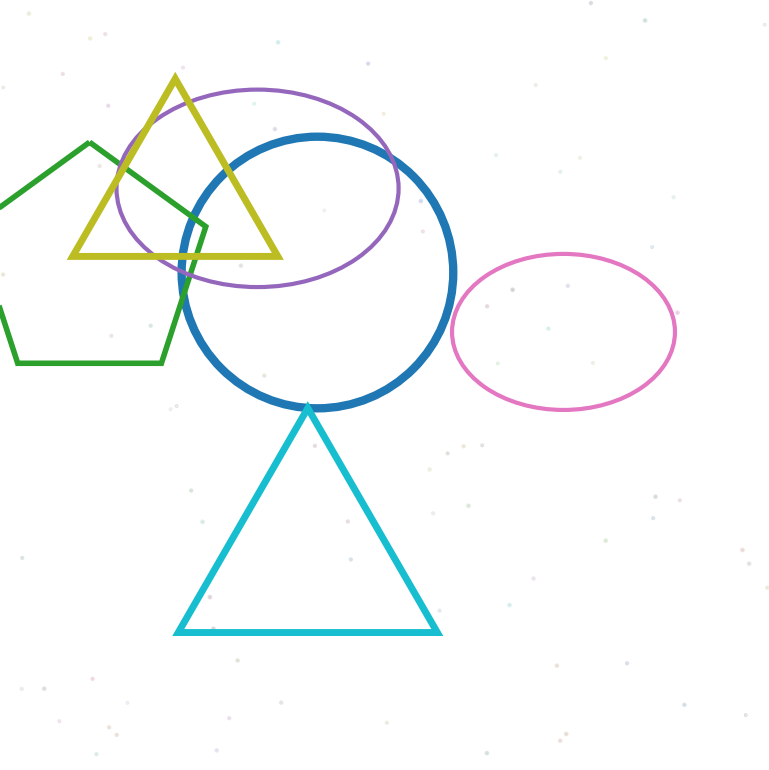[{"shape": "circle", "thickness": 3, "radius": 0.88, "center": [0.412, 0.646]}, {"shape": "pentagon", "thickness": 2, "radius": 0.79, "center": [0.116, 0.657]}, {"shape": "oval", "thickness": 1.5, "radius": 0.92, "center": [0.334, 0.755]}, {"shape": "oval", "thickness": 1.5, "radius": 0.72, "center": [0.732, 0.569]}, {"shape": "triangle", "thickness": 2.5, "radius": 0.77, "center": [0.228, 0.744]}, {"shape": "triangle", "thickness": 2.5, "radius": 0.97, "center": [0.4, 0.276]}]